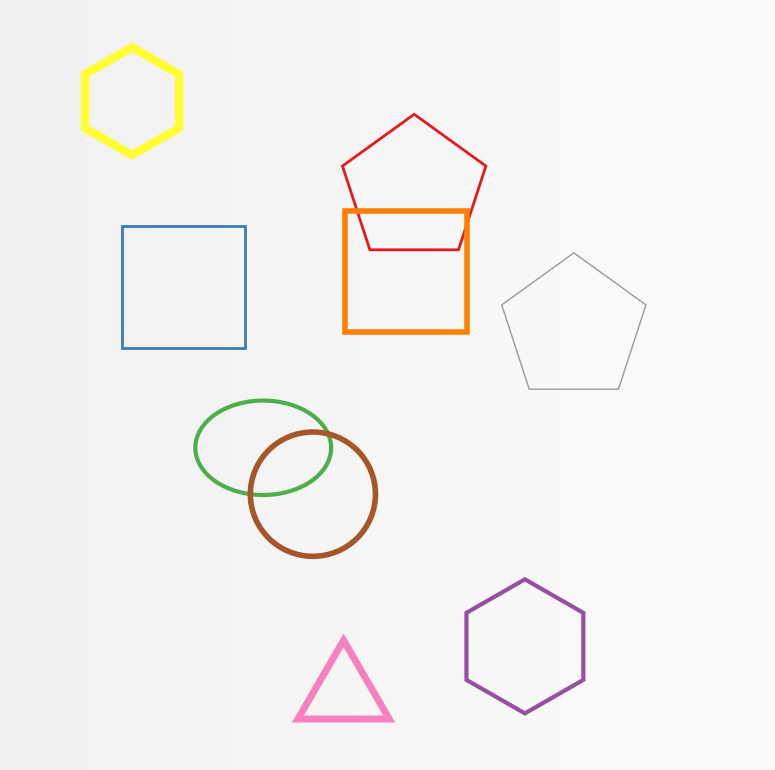[{"shape": "pentagon", "thickness": 1, "radius": 0.49, "center": [0.534, 0.754]}, {"shape": "square", "thickness": 1, "radius": 0.4, "center": [0.237, 0.627]}, {"shape": "oval", "thickness": 1.5, "radius": 0.44, "center": [0.34, 0.418]}, {"shape": "hexagon", "thickness": 1.5, "radius": 0.44, "center": [0.677, 0.161]}, {"shape": "square", "thickness": 2, "radius": 0.39, "center": [0.524, 0.647]}, {"shape": "hexagon", "thickness": 3, "radius": 0.35, "center": [0.17, 0.869]}, {"shape": "circle", "thickness": 2, "radius": 0.4, "center": [0.404, 0.358]}, {"shape": "triangle", "thickness": 2.5, "radius": 0.34, "center": [0.443, 0.1]}, {"shape": "pentagon", "thickness": 0.5, "radius": 0.49, "center": [0.74, 0.574]}]